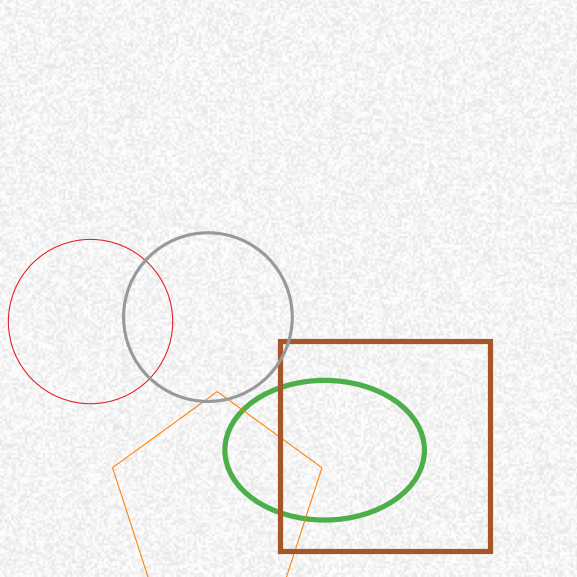[{"shape": "circle", "thickness": 0.5, "radius": 0.71, "center": [0.157, 0.442]}, {"shape": "oval", "thickness": 2.5, "radius": 0.86, "center": [0.562, 0.22]}, {"shape": "pentagon", "thickness": 0.5, "radius": 0.95, "center": [0.376, 0.13]}, {"shape": "square", "thickness": 2.5, "radius": 0.91, "center": [0.667, 0.227]}, {"shape": "circle", "thickness": 1.5, "radius": 0.73, "center": [0.36, 0.45]}]